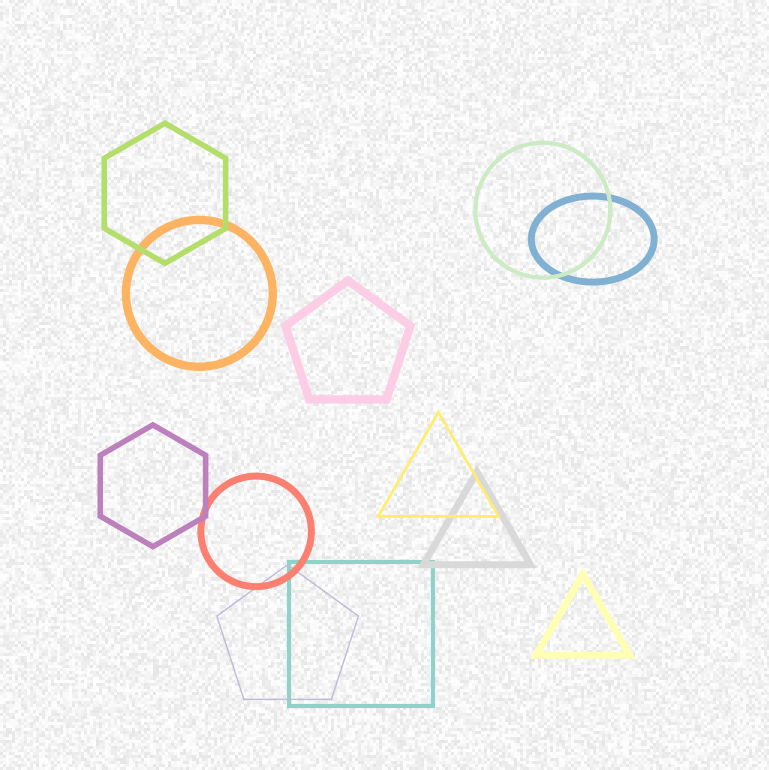[{"shape": "square", "thickness": 1.5, "radius": 0.47, "center": [0.469, 0.177]}, {"shape": "triangle", "thickness": 2.5, "radius": 0.35, "center": [0.757, 0.184]}, {"shape": "pentagon", "thickness": 0.5, "radius": 0.48, "center": [0.374, 0.17]}, {"shape": "circle", "thickness": 2.5, "radius": 0.36, "center": [0.333, 0.31]}, {"shape": "oval", "thickness": 2.5, "radius": 0.4, "center": [0.77, 0.689]}, {"shape": "circle", "thickness": 3, "radius": 0.48, "center": [0.259, 0.619]}, {"shape": "hexagon", "thickness": 2, "radius": 0.46, "center": [0.214, 0.749]}, {"shape": "pentagon", "thickness": 3, "radius": 0.43, "center": [0.452, 0.55]}, {"shape": "triangle", "thickness": 2.5, "radius": 0.4, "center": [0.619, 0.307]}, {"shape": "hexagon", "thickness": 2, "radius": 0.4, "center": [0.199, 0.369]}, {"shape": "circle", "thickness": 1.5, "radius": 0.44, "center": [0.705, 0.727]}, {"shape": "triangle", "thickness": 1, "radius": 0.45, "center": [0.569, 0.375]}]